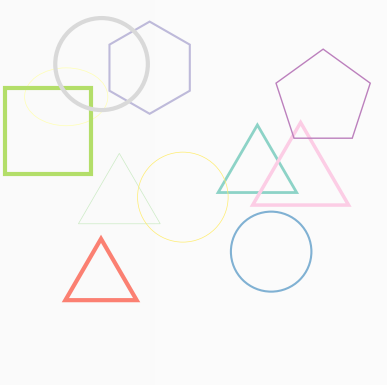[{"shape": "triangle", "thickness": 2, "radius": 0.59, "center": [0.664, 0.558]}, {"shape": "oval", "thickness": 0.5, "radius": 0.54, "center": [0.171, 0.749]}, {"shape": "hexagon", "thickness": 1.5, "radius": 0.6, "center": [0.386, 0.824]}, {"shape": "triangle", "thickness": 3, "radius": 0.53, "center": [0.261, 0.273]}, {"shape": "circle", "thickness": 1.5, "radius": 0.52, "center": [0.7, 0.346]}, {"shape": "square", "thickness": 3, "radius": 0.56, "center": [0.124, 0.661]}, {"shape": "triangle", "thickness": 2.5, "radius": 0.71, "center": [0.776, 0.539]}, {"shape": "circle", "thickness": 3, "radius": 0.6, "center": [0.262, 0.834]}, {"shape": "pentagon", "thickness": 1, "radius": 0.64, "center": [0.834, 0.744]}, {"shape": "triangle", "thickness": 0.5, "radius": 0.61, "center": [0.308, 0.48]}, {"shape": "circle", "thickness": 0.5, "radius": 0.58, "center": [0.472, 0.488]}]